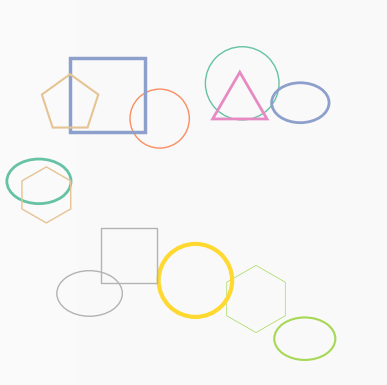[{"shape": "oval", "thickness": 2, "radius": 0.41, "center": [0.101, 0.529]}, {"shape": "circle", "thickness": 1, "radius": 0.48, "center": [0.625, 0.784]}, {"shape": "circle", "thickness": 1, "radius": 0.38, "center": [0.412, 0.692]}, {"shape": "square", "thickness": 2.5, "radius": 0.48, "center": [0.278, 0.753]}, {"shape": "oval", "thickness": 2, "radius": 0.37, "center": [0.775, 0.733]}, {"shape": "triangle", "thickness": 2, "radius": 0.4, "center": [0.619, 0.732]}, {"shape": "oval", "thickness": 1.5, "radius": 0.39, "center": [0.787, 0.12]}, {"shape": "hexagon", "thickness": 0.5, "radius": 0.44, "center": [0.661, 0.223]}, {"shape": "circle", "thickness": 3, "radius": 0.47, "center": [0.504, 0.272]}, {"shape": "hexagon", "thickness": 1, "radius": 0.36, "center": [0.12, 0.494]}, {"shape": "pentagon", "thickness": 1.5, "radius": 0.38, "center": [0.181, 0.731]}, {"shape": "oval", "thickness": 1, "radius": 0.42, "center": [0.231, 0.238]}, {"shape": "square", "thickness": 1, "radius": 0.36, "center": [0.333, 0.337]}]